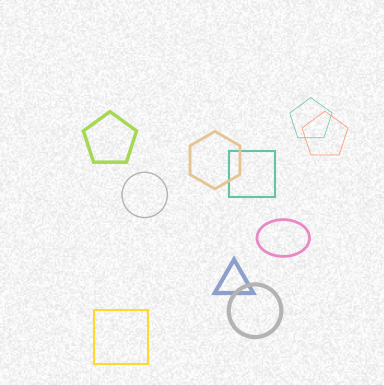[{"shape": "square", "thickness": 1.5, "radius": 0.3, "center": [0.654, 0.549]}, {"shape": "pentagon", "thickness": 0.5, "radius": 0.29, "center": [0.807, 0.689]}, {"shape": "pentagon", "thickness": 0.5, "radius": 0.31, "center": [0.844, 0.648]}, {"shape": "triangle", "thickness": 3, "radius": 0.29, "center": [0.608, 0.268]}, {"shape": "oval", "thickness": 2, "radius": 0.34, "center": [0.736, 0.382]}, {"shape": "pentagon", "thickness": 2.5, "radius": 0.36, "center": [0.286, 0.638]}, {"shape": "square", "thickness": 1.5, "radius": 0.35, "center": [0.315, 0.125]}, {"shape": "hexagon", "thickness": 2, "radius": 0.37, "center": [0.558, 0.584]}, {"shape": "circle", "thickness": 1, "radius": 0.29, "center": [0.376, 0.494]}, {"shape": "circle", "thickness": 3, "radius": 0.34, "center": [0.662, 0.193]}]